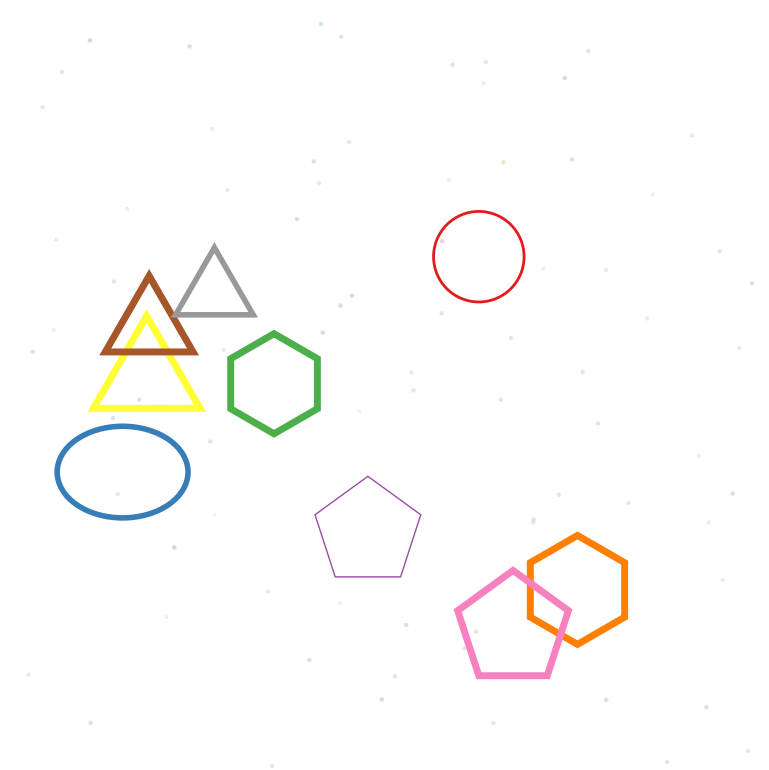[{"shape": "circle", "thickness": 1, "radius": 0.29, "center": [0.622, 0.667]}, {"shape": "oval", "thickness": 2, "radius": 0.42, "center": [0.159, 0.387]}, {"shape": "hexagon", "thickness": 2.5, "radius": 0.33, "center": [0.356, 0.502]}, {"shape": "pentagon", "thickness": 0.5, "radius": 0.36, "center": [0.478, 0.309]}, {"shape": "hexagon", "thickness": 2.5, "radius": 0.35, "center": [0.75, 0.234]}, {"shape": "triangle", "thickness": 2.5, "radius": 0.4, "center": [0.191, 0.51]}, {"shape": "triangle", "thickness": 2.5, "radius": 0.33, "center": [0.194, 0.576]}, {"shape": "pentagon", "thickness": 2.5, "radius": 0.38, "center": [0.666, 0.184]}, {"shape": "triangle", "thickness": 2, "radius": 0.29, "center": [0.278, 0.62]}]